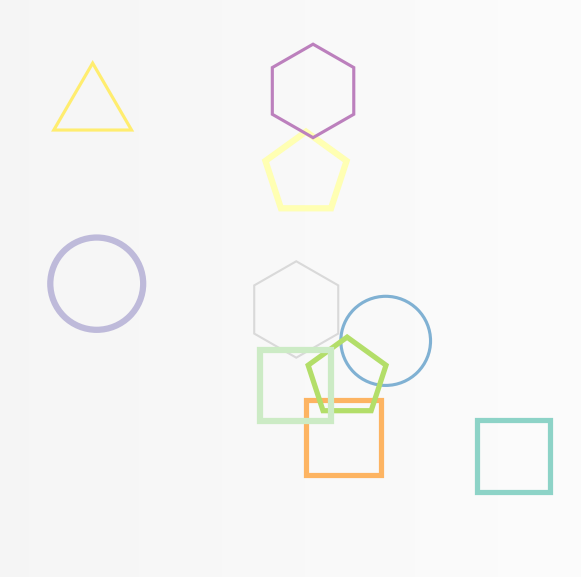[{"shape": "square", "thickness": 2.5, "radius": 0.31, "center": [0.883, 0.209]}, {"shape": "pentagon", "thickness": 3, "radius": 0.37, "center": [0.526, 0.698]}, {"shape": "circle", "thickness": 3, "radius": 0.4, "center": [0.166, 0.508]}, {"shape": "circle", "thickness": 1.5, "radius": 0.39, "center": [0.664, 0.409]}, {"shape": "square", "thickness": 2.5, "radius": 0.32, "center": [0.591, 0.242]}, {"shape": "pentagon", "thickness": 2.5, "radius": 0.35, "center": [0.597, 0.345]}, {"shape": "hexagon", "thickness": 1, "radius": 0.42, "center": [0.51, 0.463]}, {"shape": "hexagon", "thickness": 1.5, "radius": 0.4, "center": [0.539, 0.842]}, {"shape": "square", "thickness": 3, "radius": 0.31, "center": [0.508, 0.331]}, {"shape": "triangle", "thickness": 1.5, "radius": 0.39, "center": [0.159, 0.813]}]